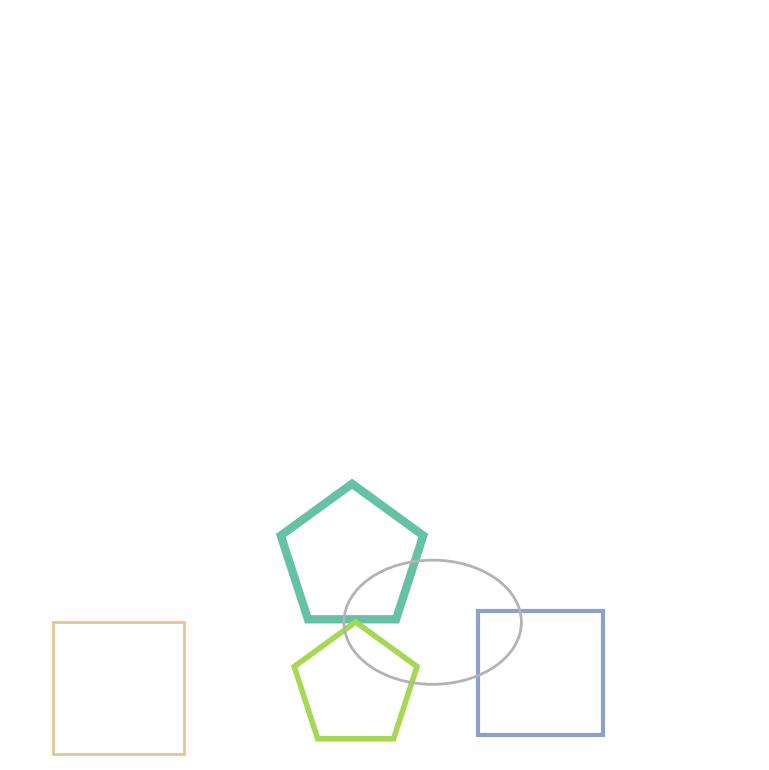[{"shape": "pentagon", "thickness": 3, "radius": 0.49, "center": [0.457, 0.274]}, {"shape": "square", "thickness": 1.5, "radius": 0.4, "center": [0.702, 0.126]}, {"shape": "pentagon", "thickness": 2, "radius": 0.42, "center": [0.462, 0.108]}, {"shape": "square", "thickness": 1, "radius": 0.43, "center": [0.154, 0.106]}, {"shape": "oval", "thickness": 1, "radius": 0.58, "center": [0.562, 0.192]}]